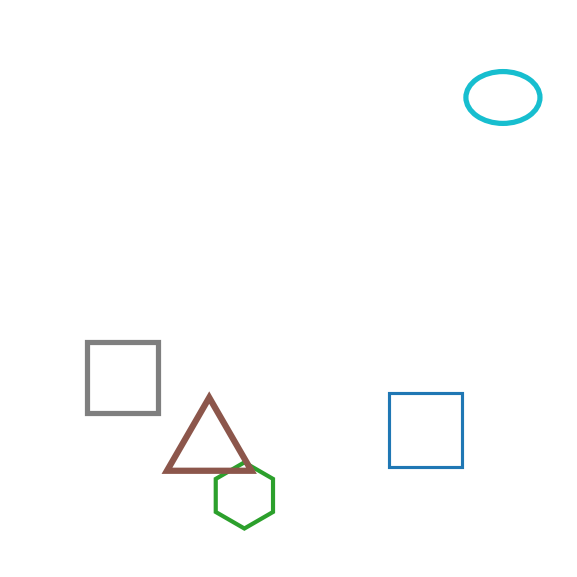[{"shape": "square", "thickness": 1.5, "radius": 0.32, "center": [0.737, 0.254]}, {"shape": "hexagon", "thickness": 2, "radius": 0.29, "center": [0.423, 0.141]}, {"shape": "triangle", "thickness": 3, "radius": 0.42, "center": [0.362, 0.226]}, {"shape": "square", "thickness": 2.5, "radius": 0.31, "center": [0.212, 0.345]}, {"shape": "oval", "thickness": 2.5, "radius": 0.32, "center": [0.871, 0.83]}]